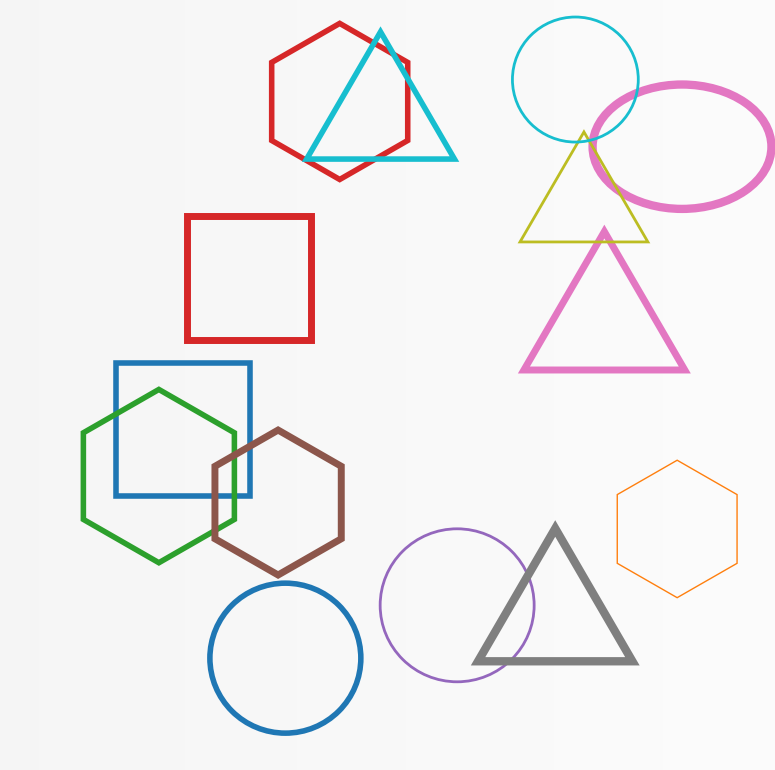[{"shape": "square", "thickness": 2, "radius": 0.43, "center": [0.236, 0.442]}, {"shape": "circle", "thickness": 2, "radius": 0.49, "center": [0.368, 0.145]}, {"shape": "hexagon", "thickness": 0.5, "radius": 0.45, "center": [0.874, 0.313]}, {"shape": "hexagon", "thickness": 2, "radius": 0.56, "center": [0.205, 0.382]}, {"shape": "hexagon", "thickness": 2, "radius": 0.51, "center": [0.438, 0.868]}, {"shape": "square", "thickness": 2.5, "radius": 0.4, "center": [0.321, 0.64]}, {"shape": "circle", "thickness": 1, "radius": 0.5, "center": [0.59, 0.214]}, {"shape": "hexagon", "thickness": 2.5, "radius": 0.47, "center": [0.359, 0.347]}, {"shape": "triangle", "thickness": 2.5, "radius": 0.6, "center": [0.78, 0.579]}, {"shape": "oval", "thickness": 3, "radius": 0.58, "center": [0.88, 0.809]}, {"shape": "triangle", "thickness": 3, "radius": 0.57, "center": [0.716, 0.199]}, {"shape": "triangle", "thickness": 1, "radius": 0.48, "center": [0.753, 0.733]}, {"shape": "circle", "thickness": 1, "radius": 0.41, "center": [0.742, 0.897]}, {"shape": "triangle", "thickness": 2, "radius": 0.55, "center": [0.491, 0.848]}]